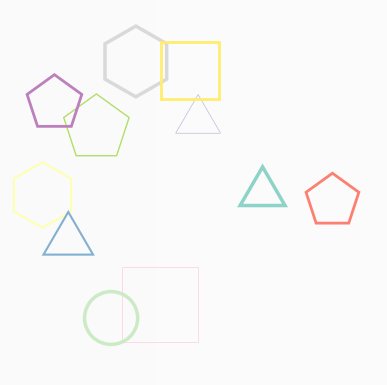[{"shape": "triangle", "thickness": 2.5, "radius": 0.33, "center": [0.678, 0.5]}, {"shape": "hexagon", "thickness": 1.5, "radius": 0.43, "center": [0.11, 0.493]}, {"shape": "triangle", "thickness": 0.5, "radius": 0.33, "center": [0.511, 0.687]}, {"shape": "pentagon", "thickness": 2, "radius": 0.36, "center": [0.858, 0.478]}, {"shape": "triangle", "thickness": 1.5, "radius": 0.37, "center": [0.176, 0.376]}, {"shape": "pentagon", "thickness": 1, "radius": 0.44, "center": [0.249, 0.667]}, {"shape": "square", "thickness": 0.5, "radius": 0.48, "center": [0.413, 0.209]}, {"shape": "hexagon", "thickness": 2.5, "radius": 0.46, "center": [0.351, 0.84]}, {"shape": "pentagon", "thickness": 2, "radius": 0.37, "center": [0.14, 0.732]}, {"shape": "circle", "thickness": 2.5, "radius": 0.34, "center": [0.287, 0.174]}, {"shape": "square", "thickness": 2, "radius": 0.37, "center": [0.491, 0.817]}]